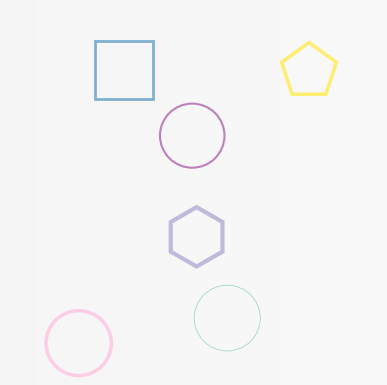[{"shape": "circle", "thickness": 0.5, "radius": 0.43, "center": [0.586, 0.174]}, {"shape": "hexagon", "thickness": 3, "radius": 0.39, "center": [0.507, 0.385]}, {"shape": "square", "thickness": 2, "radius": 0.37, "center": [0.32, 0.818]}, {"shape": "circle", "thickness": 2.5, "radius": 0.42, "center": [0.203, 0.109]}, {"shape": "circle", "thickness": 1.5, "radius": 0.42, "center": [0.496, 0.648]}, {"shape": "pentagon", "thickness": 2.5, "radius": 0.37, "center": [0.797, 0.815]}]